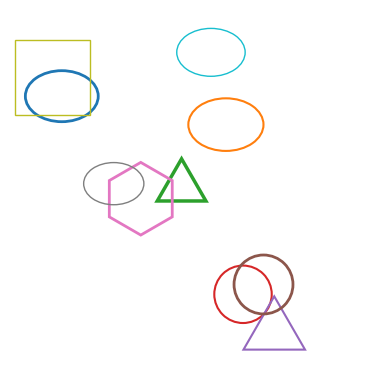[{"shape": "oval", "thickness": 2, "radius": 0.47, "center": [0.16, 0.75]}, {"shape": "oval", "thickness": 1.5, "radius": 0.49, "center": [0.587, 0.676]}, {"shape": "triangle", "thickness": 2.5, "radius": 0.36, "center": [0.472, 0.514]}, {"shape": "circle", "thickness": 1.5, "radius": 0.37, "center": [0.631, 0.236]}, {"shape": "triangle", "thickness": 1.5, "radius": 0.46, "center": [0.712, 0.138]}, {"shape": "circle", "thickness": 2, "radius": 0.38, "center": [0.684, 0.261]}, {"shape": "hexagon", "thickness": 2, "radius": 0.47, "center": [0.366, 0.484]}, {"shape": "oval", "thickness": 1, "radius": 0.39, "center": [0.295, 0.523]}, {"shape": "square", "thickness": 1, "radius": 0.49, "center": [0.136, 0.799]}, {"shape": "oval", "thickness": 1, "radius": 0.44, "center": [0.548, 0.864]}]